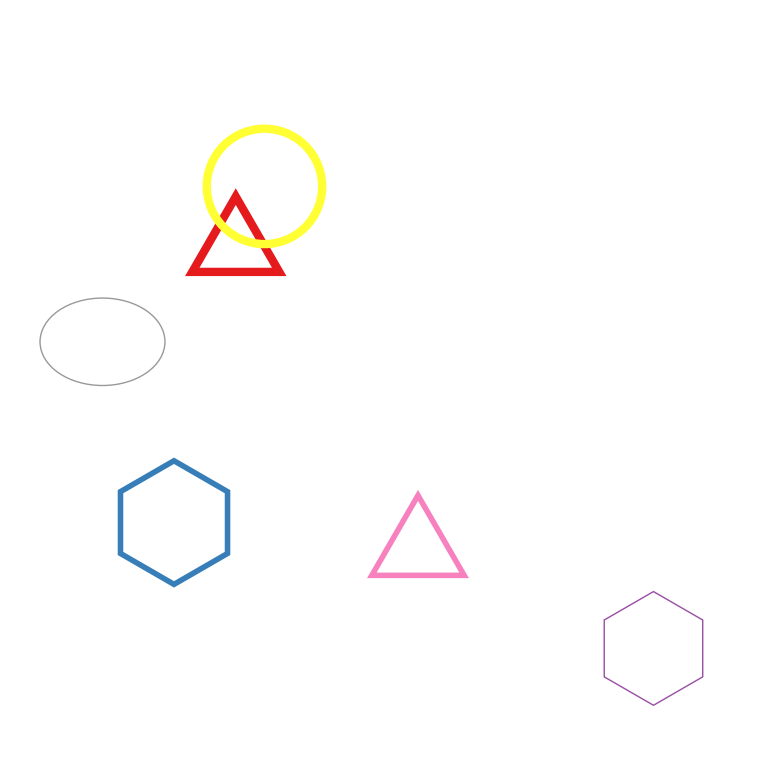[{"shape": "triangle", "thickness": 3, "radius": 0.33, "center": [0.306, 0.679]}, {"shape": "hexagon", "thickness": 2, "radius": 0.4, "center": [0.226, 0.321]}, {"shape": "hexagon", "thickness": 0.5, "radius": 0.37, "center": [0.849, 0.158]}, {"shape": "circle", "thickness": 3, "radius": 0.37, "center": [0.343, 0.758]}, {"shape": "triangle", "thickness": 2, "radius": 0.35, "center": [0.543, 0.287]}, {"shape": "oval", "thickness": 0.5, "radius": 0.41, "center": [0.133, 0.556]}]